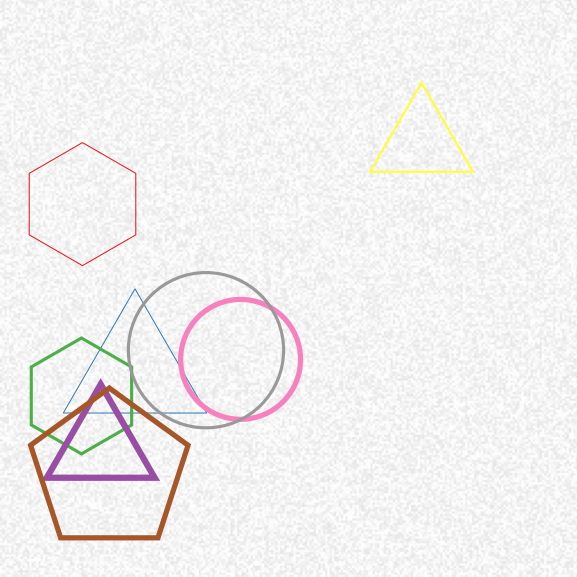[{"shape": "hexagon", "thickness": 0.5, "radius": 0.53, "center": [0.143, 0.646]}, {"shape": "triangle", "thickness": 0.5, "radius": 0.72, "center": [0.234, 0.356]}, {"shape": "hexagon", "thickness": 1.5, "radius": 0.5, "center": [0.141, 0.314]}, {"shape": "triangle", "thickness": 3, "radius": 0.54, "center": [0.174, 0.226]}, {"shape": "triangle", "thickness": 1, "radius": 0.51, "center": [0.73, 0.753]}, {"shape": "pentagon", "thickness": 2.5, "radius": 0.72, "center": [0.189, 0.184]}, {"shape": "circle", "thickness": 2.5, "radius": 0.52, "center": [0.417, 0.377]}, {"shape": "circle", "thickness": 1.5, "radius": 0.67, "center": [0.357, 0.393]}]